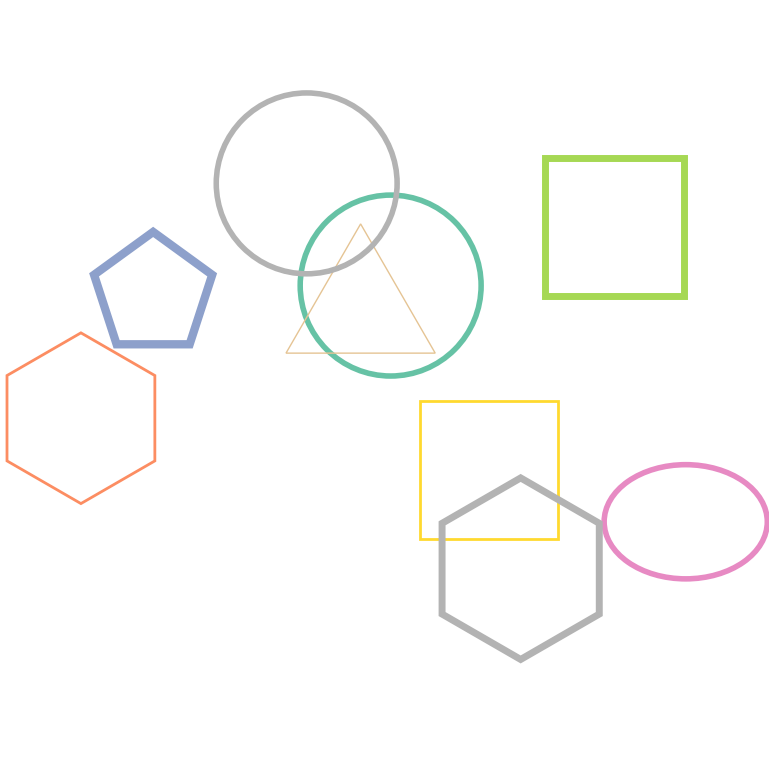[{"shape": "circle", "thickness": 2, "radius": 0.59, "center": [0.507, 0.629]}, {"shape": "hexagon", "thickness": 1, "radius": 0.55, "center": [0.105, 0.457]}, {"shape": "pentagon", "thickness": 3, "radius": 0.4, "center": [0.199, 0.618]}, {"shape": "oval", "thickness": 2, "radius": 0.53, "center": [0.891, 0.322]}, {"shape": "square", "thickness": 2.5, "radius": 0.45, "center": [0.798, 0.705]}, {"shape": "square", "thickness": 1, "radius": 0.45, "center": [0.635, 0.39]}, {"shape": "triangle", "thickness": 0.5, "radius": 0.56, "center": [0.468, 0.597]}, {"shape": "circle", "thickness": 2, "radius": 0.59, "center": [0.398, 0.762]}, {"shape": "hexagon", "thickness": 2.5, "radius": 0.59, "center": [0.676, 0.261]}]